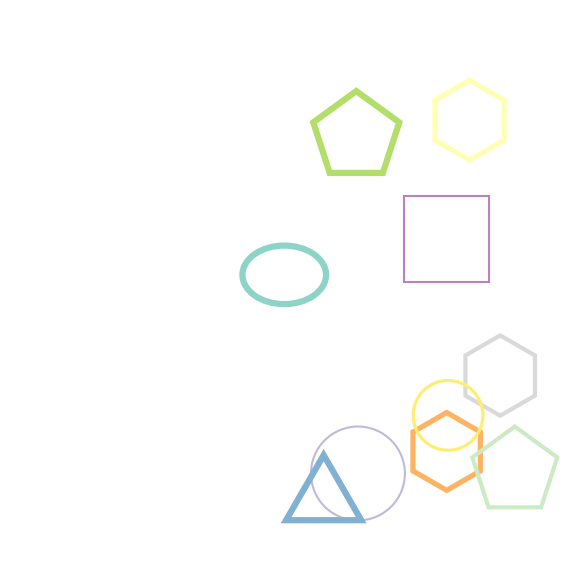[{"shape": "oval", "thickness": 3, "radius": 0.36, "center": [0.492, 0.523]}, {"shape": "hexagon", "thickness": 2.5, "radius": 0.35, "center": [0.813, 0.791]}, {"shape": "circle", "thickness": 1, "radius": 0.41, "center": [0.62, 0.179]}, {"shape": "triangle", "thickness": 3, "radius": 0.38, "center": [0.56, 0.136]}, {"shape": "hexagon", "thickness": 2.5, "radius": 0.34, "center": [0.773, 0.217]}, {"shape": "pentagon", "thickness": 3, "radius": 0.39, "center": [0.617, 0.763]}, {"shape": "hexagon", "thickness": 2, "radius": 0.35, "center": [0.866, 0.349]}, {"shape": "square", "thickness": 1, "radius": 0.37, "center": [0.773, 0.585]}, {"shape": "pentagon", "thickness": 2, "radius": 0.39, "center": [0.891, 0.183]}, {"shape": "circle", "thickness": 1.5, "radius": 0.3, "center": [0.776, 0.28]}]